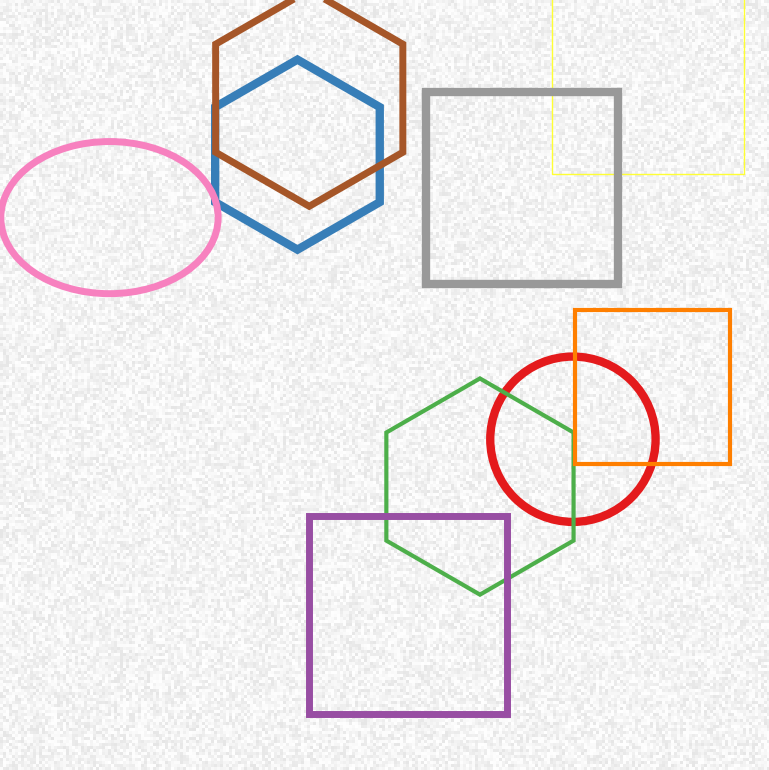[{"shape": "circle", "thickness": 3, "radius": 0.54, "center": [0.744, 0.43]}, {"shape": "hexagon", "thickness": 3, "radius": 0.62, "center": [0.386, 0.799]}, {"shape": "hexagon", "thickness": 1.5, "radius": 0.7, "center": [0.623, 0.368]}, {"shape": "square", "thickness": 2.5, "radius": 0.64, "center": [0.53, 0.201]}, {"shape": "square", "thickness": 1.5, "radius": 0.5, "center": [0.848, 0.498]}, {"shape": "square", "thickness": 0.5, "radius": 0.62, "center": [0.842, 0.898]}, {"shape": "hexagon", "thickness": 2.5, "radius": 0.7, "center": [0.402, 0.872]}, {"shape": "oval", "thickness": 2.5, "radius": 0.71, "center": [0.142, 0.717]}, {"shape": "square", "thickness": 3, "radius": 0.62, "center": [0.678, 0.756]}]